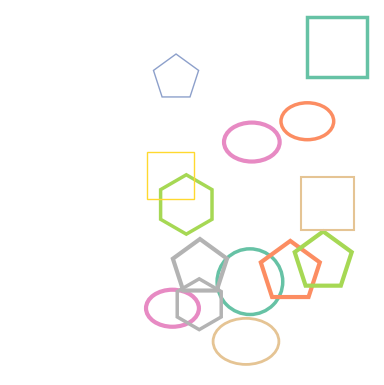[{"shape": "square", "thickness": 2.5, "radius": 0.39, "center": [0.875, 0.877]}, {"shape": "circle", "thickness": 2.5, "radius": 0.43, "center": [0.649, 0.268]}, {"shape": "pentagon", "thickness": 3, "radius": 0.4, "center": [0.754, 0.294]}, {"shape": "oval", "thickness": 2.5, "radius": 0.34, "center": [0.798, 0.685]}, {"shape": "pentagon", "thickness": 1, "radius": 0.31, "center": [0.457, 0.798]}, {"shape": "oval", "thickness": 3, "radius": 0.36, "center": [0.654, 0.631]}, {"shape": "oval", "thickness": 3, "radius": 0.34, "center": [0.448, 0.199]}, {"shape": "pentagon", "thickness": 3, "radius": 0.39, "center": [0.84, 0.321]}, {"shape": "hexagon", "thickness": 2.5, "radius": 0.39, "center": [0.484, 0.469]}, {"shape": "square", "thickness": 1, "radius": 0.31, "center": [0.442, 0.544]}, {"shape": "oval", "thickness": 2, "radius": 0.43, "center": [0.639, 0.113]}, {"shape": "square", "thickness": 1.5, "radius": 0.35, "center": [0.851, 0.472]}, {"shape": "pentagon", "thickness": 3, "radius": 0.37, "center": [0.519, 0.305]}, {"shape": "hexagon", "thickness": 2.5, "radius": 0.33, "center": [0.517, 0.21]}]